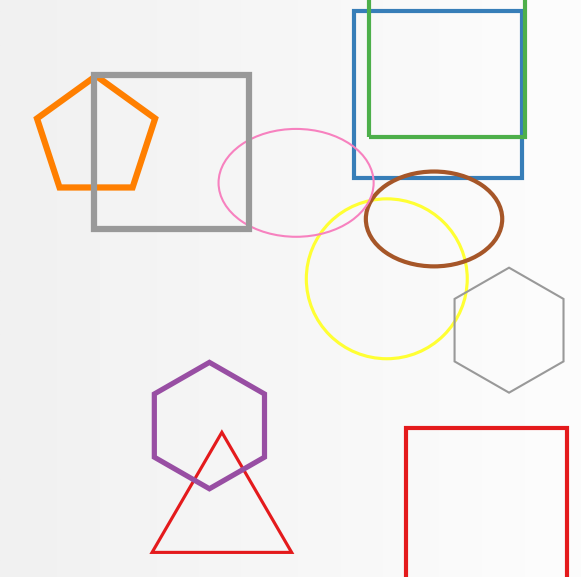[{"shape": "square", "thickness": 2, "radius": 0.69, "center": [0.837, 0.12]}, {"shape": "triangle", "thickness": 1.5, "radius": 0.69, "center": [0.382, 0.112]}, {"shape": "square", "thickness": 2, "radius": 0.72, "center": [0.754, 0.836]}, {"shape": "square", "thickness": 2, "radius": 0.67, "center": [0.769, 0.895]}, {"shape": "hexagon", "thickness": 2.5, "radius": 0.55, "center": [0.36, 0.262]}, {"shape": "pentagon", "thickness": 3, "radius": 0.53, "center": [0.165, 0.761]}, {"shape": "circle", "thickness": 1.5, "radius": 0.69, "center": [0.665, 0.516]}, {"shape": "oval", "thickness": 2, "radius": 0.59, "center": [0.747, 0.62]}, {"shape": "oval", "thickness": 1, "radius": 0.67, "center": [0.509, 0.683]}, {"shape": "square", "thickness": 3, "radius": 0.67, "center": [0.295, 0.736]}, {"shape": "hexagon", "thickness": 1, "radius": 0.54, "center": [0.876, 0.427]}]